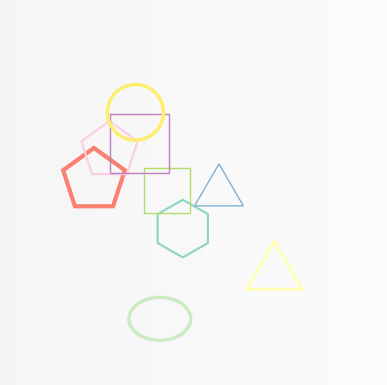[{"shape": "hexagon", "thickness": 1.5, "radius": 0.37, "center": [0.472, 0.406]}, {"shape": "triangle", "thickness": 2, "radius": 0.41, "center": [0.708, 0.29]}, {"shape": "pentagon", "thickness": 3, "radius": 0.42, "center": [0.243, 0.532]}, {"shape": "triangle", "thickness": 1, "radius": 0.36, "center": [0.565, 0.502]}, {"shape": "square", "thickness": 1, "radius": 0.29, "center": [0.431, 0.506]}, {"shape": "pentagon", "thickness": 1.5, "radius": 0.38, "center": [0.283, 0.609]}, {"shape": "square", "thickness": 1, "radius": 0.39, "center": [0.36, 0.627]}, {"shape": "oval", "thickness": 2.5, "radius": 0.4, "center": [0.412, 0.172]}, {"shape": "circle", "thickness": 2.5, "radius": 0.36, "center": [0.35, 0.708]}]